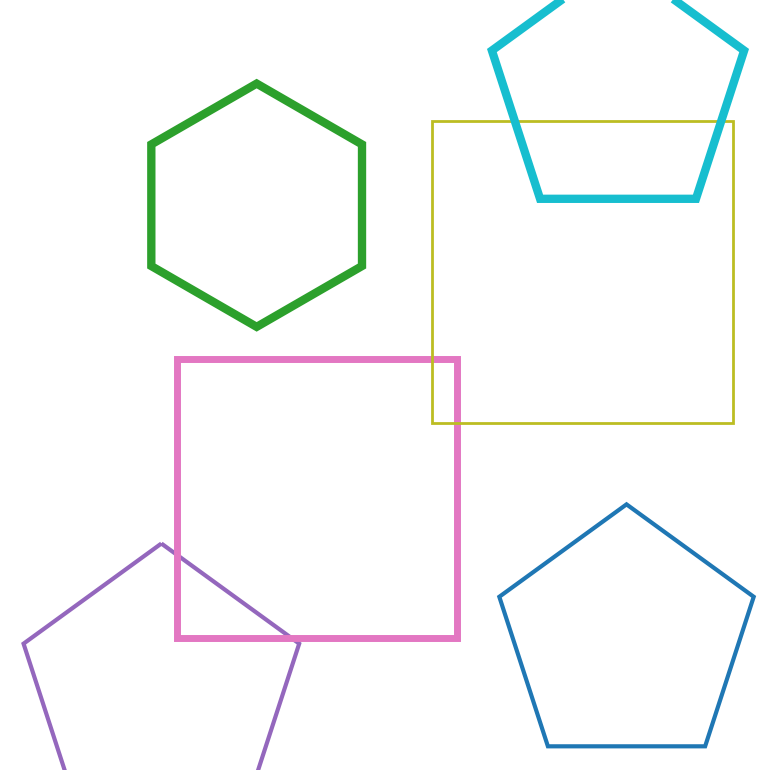[{"shape": "pentagon", "thickness": 1.5, "radius": 0.87, "center": [0.814, 0.171]}, {"shape": "hexagon", "thickness": 3, "radius": 0.79, "center": [0.333, 0.733]}, {"shape": "pentagon", "thickness": 1.5, "radius": 0.94, "center": [0.21, 0.106]}, {"shape": "square", "thickness": 2.5, "radius": 0.91, "center": [0.412, 0.353]}, {"shape": "square", "thickness": 1, "radius": 0.98, "center": [0.756, 0.647]}, {"shape": "pentagon", "thickness": 3, "radius": 0.86, "center": [0.803, 0.881]}]